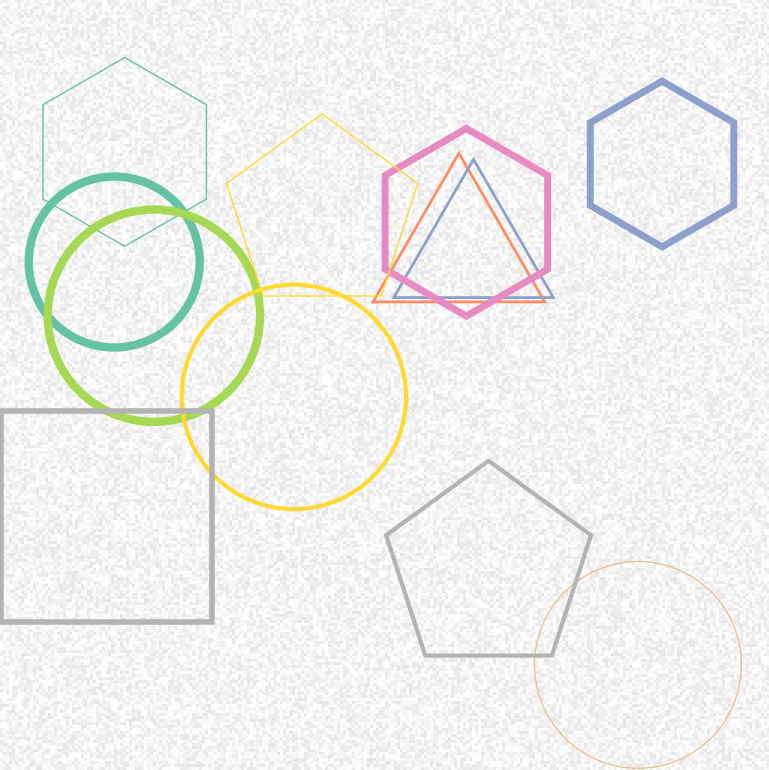[{"shape": "circle", "thickness": 3, "radius": 0.56, "center": [0.148, 0.66]}, {"shape": "hexagon", "thickness": 0.5, "radius": 0.61, "center": [0.162, 0.803]}, {"shape": "triangle", "thickness": 1, "radius": 0.64, "center": [0.596, 0.672]}, {"shape": "triangle", "thickness": 1, "radius": 0.6, "center": [0.615, 0.673]}, {"shape": "hexagon", "thickness": 2.5, "radius": 0.54, "center": [0.86, 0.787]}, {"shape": "hexagon", "thickness": 2.5, "radius": 0.61, "center": [0.606, 0.711]}, {"shape": "circle", "thickness": 3, "radius": 0.69, "center": [0.2, 0.59]}, {"shape": "circle", "thickness": 1.5, "radius": 0.73, "center": [0.382, 0.485]}, {"shape": "pentagon", "thickness": 0.5, "radius": 0.65, "center": [0.418, 0.721]}, {"shape": "circle", "thickness": 0.5, "radius": 0.67, "center": [0.829, 0.137]}, {"shape": "square", "thickness": 2, "radius": 0.69, "center": [0.138, 0.329]}, {"shape": "pentagon", "thickness": 1.5, "radius": 0.7, "center": [0.634, 0.262]}]